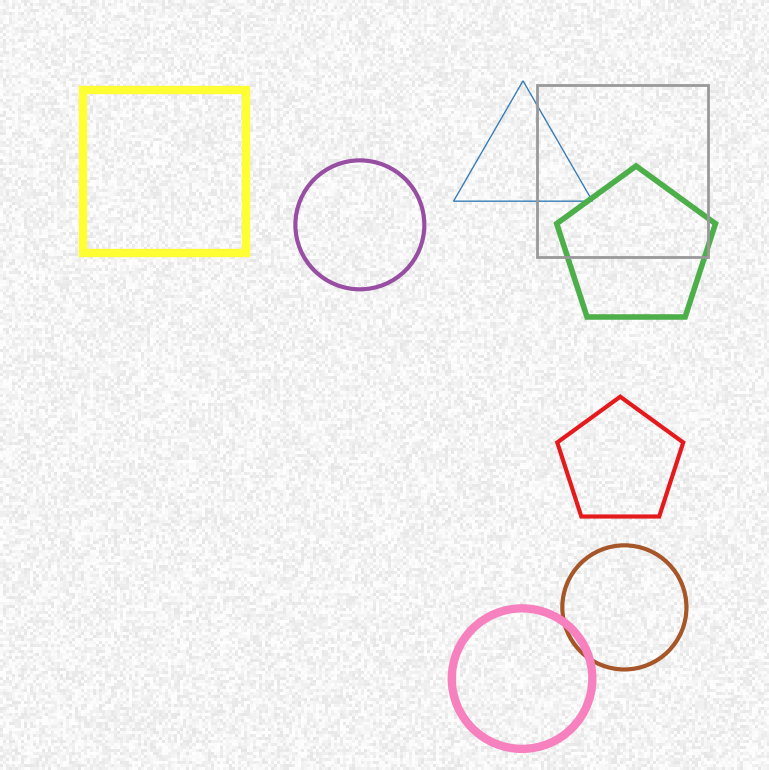[{"shape": "pentagon", "thickness": 1.5, "radius": 0.43, "center": [0.806, 0.399]}, {"shape": "triangle", "thickness": 0.5, "radius": 0.52, "center": [0.679, 0.791]}, {"shape": "pentagon", "thickness": 2, "radius": 0.54, "center": [0.826, 0.676]}, {"shape": "circle", "thickness": 1.5, "radius": 0.42, "center": [0.467, 0.708]}, {"shape": "square", "thickness": 3, "radius": 0.53, "center": [0.213, 0.778]}, {"shape": "circle", "thickness": 1.5, "radius": 0.4, "center": [0.811, 0.211]}, {"shape": "circle", "thickness": 3, "radius": 0.46, "center": [0.678, 0.119]}, {"shape": "square", "thickness": 1, "radius": 0.56, "center": [0.808, 0.778]}]